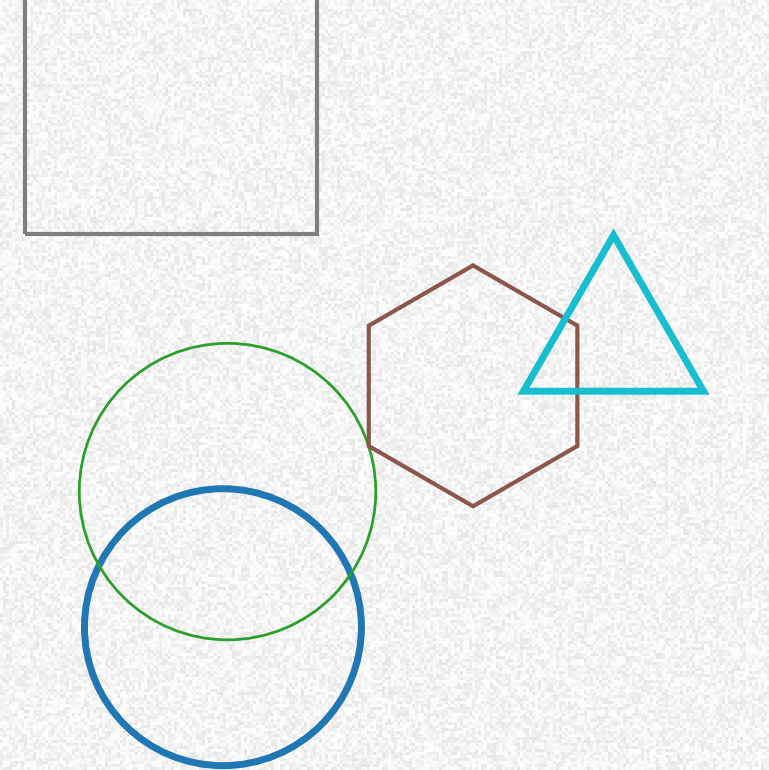[{"shape": "circle", "thickness": 2.5, "radius": 0.9, "center": [0.29, 0.185]}, {"shape": "circle", "thickness": 1, "radius": 0.96, "center": [0.296, 0.362]}, {"shape": "hexagon", "thickness": 1.5, "radius": 0.78, "center": [0.614, 0.499]}, {"shape": "square", "thickness": 1.5, "radius": 0.95, "center": [0.222, 0.886]}, {"shape": "triangle", "thickness": 2.5, "radius": 0.68, "center": [0.797, 0.559]}]